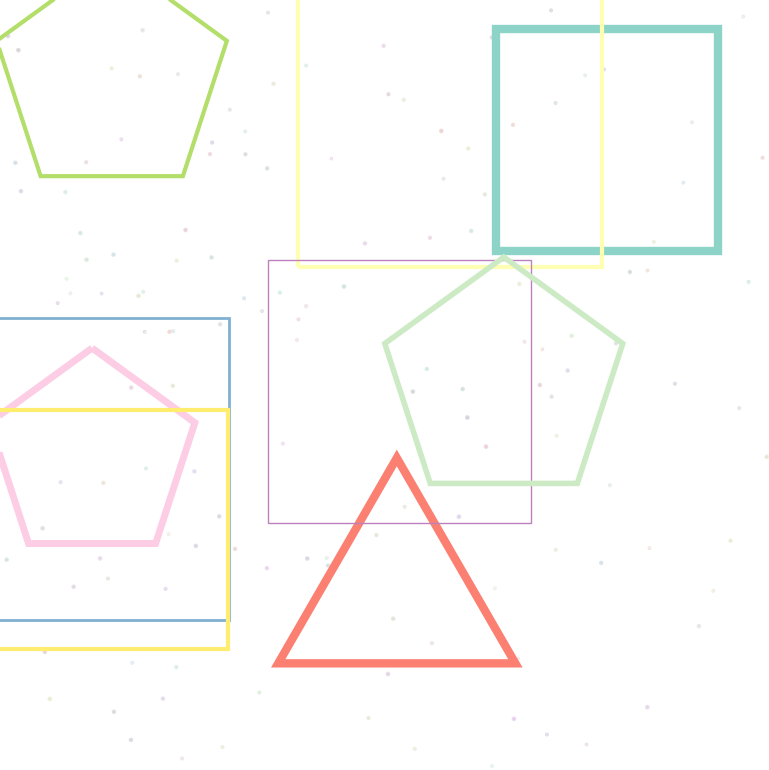[{"shape": "square", "thickness": 3, "radius": 0.72, "center": [0.788, 0.818]}, {"shape": "square", "thickness": 1.5, "radius": 0.99, "center": [0.585, 0.851]}, {"shape": "triangle", "thickness": 3, "radius": 0.89, "center": [0.515, 0.227]}, {"shape": "square", "thickness": 1, "radius": 0.98, "center": [0.1, 0.391]}, {"shape": "pentagon", "thickness": 1.5, "radius": 0.79, "center": [0.145, 0.898]}, {"shape": "pentagon", "thickness": 2.5, "radius": 0.7, "center": [0.12, 0.408]}, {"shape": "square", "thickness": 0.5, "radius": 0.85, "center": [0.518, 0.492]}, {"shape": "pentagon", "thickness": 2, "radius": 0.81, "center": [0.654, 0.504]}, {"shape": "square", "thickness": 1.5, "radius": 0.78, "center": [0.141, 0.312]}]